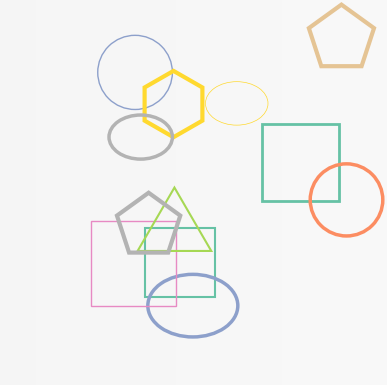[{"shape": "square", "thickness": 1.5, "radius": 0.45, "center": [0.465, 0.319]}, {"shape": "square", "thickness": 2, "radius": 0.5, "center": [0.776, 0.578]}, {"shape": "circle", "thickness": 2.5, "radius": 0.47, "center": [0.894, 0.481]}, {"shape": "oval", "thickness": 2.5, "radius": 0.58, "center": [0.498, 0.206]}, {"shape": "circle", "thickness": 1, "radius": 0.48, "center": [0.349, 0.812]}, {"shape": "square", "thickness": 1, "radius": 0.55, "center": [0.343, 0.315]}, {"shape": "triangle", "thickness": 1.5, "radius": 0.55, "center": [0.45, 0.403]}, {"shape": "oval", "thickness": 0.5, "radius": 0.4, "center": [0.611, 0.731]}, {"shape": "hexagon", "thickness": 3, "radius": 0.43, "center": [0.448, 0.73]}, {"shape": "pentagon", "thickness": 3, "radius": 0.44, "center": [0.881, 0.9]}, {"shape": "oval", "thickness": 2.5, "radius": 0.41, "center": [0.363, 0.644]}, {"shape": "pentagon", "thickness": 3, "radius": 0.43, "center": [0.384, 0.413]}]